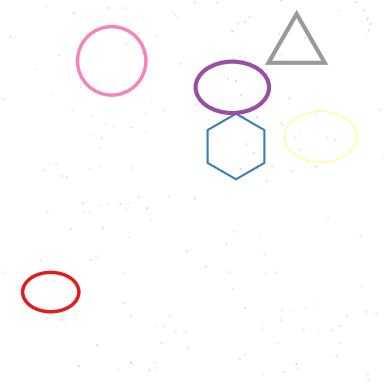[{"shape": "oval", "thickness": 2.5, "radius": 0.37, "center": [0.132, 0.241]}, {"shape": "hexagon", "thickness": 1.5, "radius": 0.43, "center": [0.613, 0.62]}, {"shape": "oval", "thickness": 3, "radius": 0.48, "center": [0.603, 0.773]}, {"shape": "oval", "thickness": 0.5, "radius": 0.47, "center": [0.833, 0.645]}, {"shape": "circle", "thickness": 2.5, "radius": 0.44, "center": [0.29, 0.842]}, {"shape": "triangle", "thickness": 3, "radius": 0.42, "center": [0.77, 0.879]}]